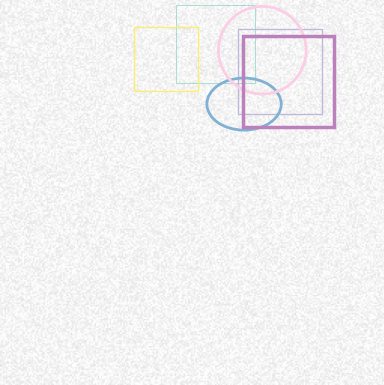[{"shape": "square", "thickness": 0.5, "radius": 0.51, "center": [0.56, 0.885]}, {"shape": "square", "thickness": 1, "radius": 0.55, "center": [0.728, 0.814]}, {"shape": "oval", "thickness": 2, "radius": 0.48, "center": [0.634, 0.73]}, {"shape": "circle", "thickness": 2, "radius": 0.57, "center": [0.681, 0.87]}, {"shape": "square", "thickness": 2.5, "radius": 0.59, "center": [0.749, 0.787]}, {"shape": "square", "thickness": 1, "radius": 0.41, "center": [0.431, 0.847]}]